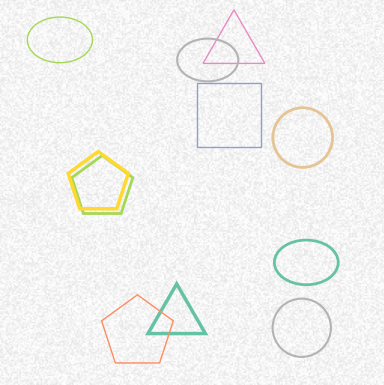[{"shape": "oval", "thickness": 2, "radius": 0.41, "center": [0.796, 0.318]}, {"shape": "triangle", "thickness": 2.5, "radius": 0.43, "center": [0.459, 0.177]}, {"shape": "pentagon", "thickness": 1, "radius": 0.49, "center": [0.357, 0.136]}, {"shape": "square", "thickness": 1, "radius": 0.42, "center": [0.595, 0.701]}, {"shape": "triangle", "thickness": 1, "radius": 0.46, "center": [0.608, 0.882]}, {"shape": "oval", "thickness": 1, "radius": 0.42, "center": [0.156, 0.896]}, {"shape": "pentagon", "thickness": 2, "radius": 0.42, "center": [0.266, 0.513]}, {"shape": "pentagon", "thickness": 2.5, "radius": 0.41, "center": [0.255, 0.524]}, {"shape": "circle", "thickness": 2, "radius": 0.39, "center": [0.786, 0.643]}, {"shape": "circle", "thickness": 1.5, "radius": 0.38, "center": [0.784, 0.149]}, {"shape": "oval", "thickness": 1.5, "radius": 0.4, "center": [0.54, 0.844]}]